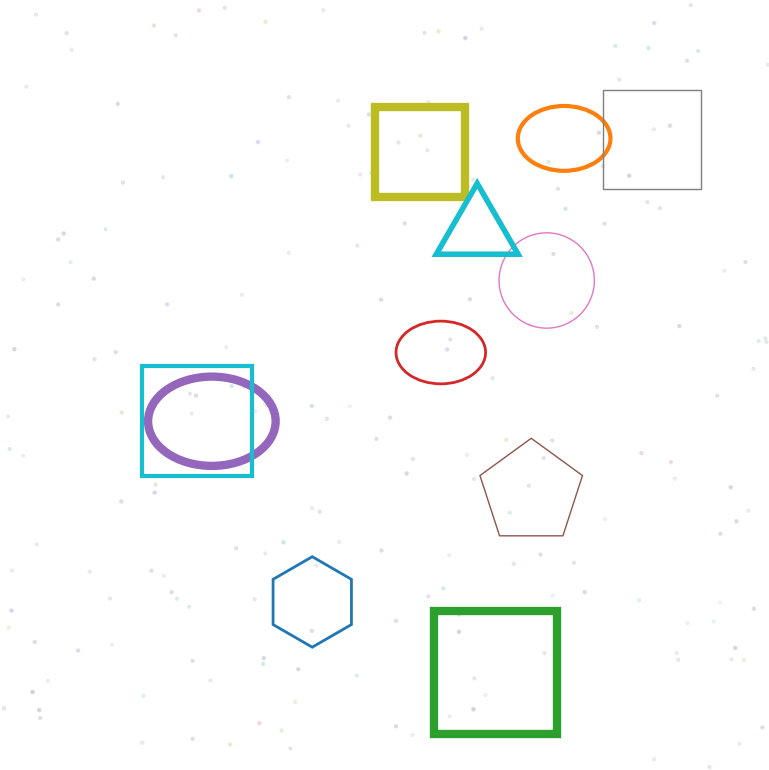[{"shape": "hexagon", "thickness": 1, "radius": 0.29, "center": [0.406, 0.218]}, {"shape": "oval", "thickness": 1.5, "radius": 0.3, "center": [0.733, 0.82]}, {"shape": "square", "thickness": 3, "radius": 0.4, "center": [0.643, 0.126]}, {"shape": "oval", "thickness": 1, "radius": 0.29, "center": [0.572, 0.542]}, {"shape": "oval", "thickness": 3, "radius": 0.41, "center": [0.275, 0.453]}, {"shape": "pentagon", "thickness": 0.5, "radius": 0.35, "center": [0.69, 0.361]}, {"shape": "circle", "thickness": 0.5, "radius": 0.31, "center": [0.71, 0.636]}, {"shape": "square", "thickness": 0.5, "radius": 0.32, "center": [0.847, 0.819]}, {"shape": "square", "thickness": 3, "radius": 0.29, "center": [0.545, 0.803]}, {"shape": "triangle", "thickness": 2, "radius": 0.31, "center": [0.62, 0.701]}, {"shape": "square", "thickness": 1.5, "radius": 0.36, "center": [0.255, 0.454]}]